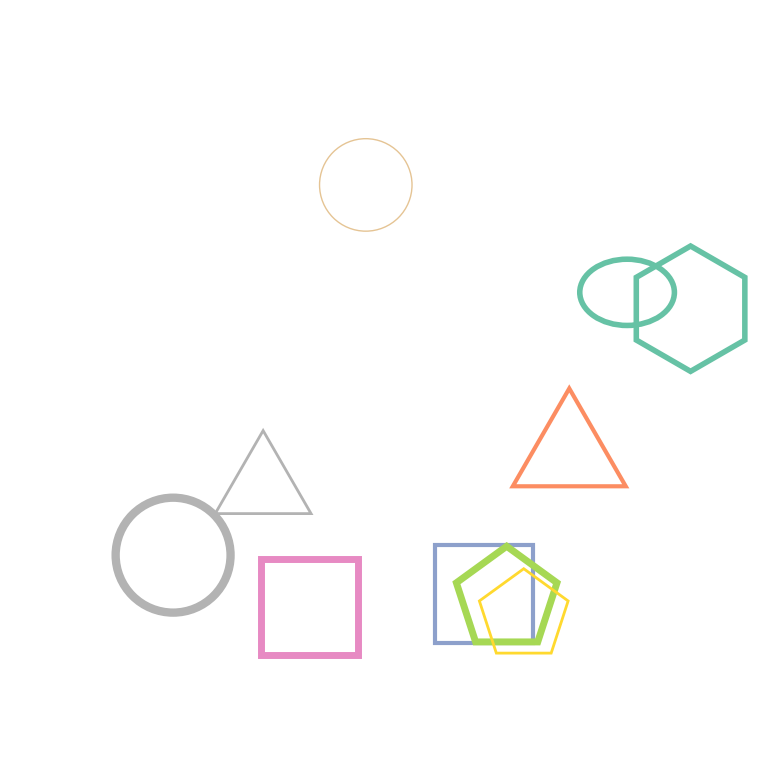[{"shape": "hexagon", "thickness": 2, "radius": 0.41, "center": [0.897, 0.599]}, {"shape": "oval", "thickness": 2, "radius": 0.31, "center": [0.814, 0.62]}, {"shape": "triangle", "thickness": 1.5, "radius": 0.42, "center": [0.739, 0.411]}, {"shape": "square", "thickness": 1.5, "radius": 0.32, "center": [0.629, 0.228]}, {"shape": "square", "thickness": 2.5, "radius": 0.31, "center": [0.402, 0.211]}, {"shape": "pentagon", "thickness": 2.5, "radius": 0.34, "center": [0.658, 0.222]}, {"shape": "pentagon", "thickness": 1, "radius": 0.3, "center": [0.68, 0.201]}, {"shape": "circle", "thickness": 0.5, "radius": 0.3, "center": [0.475, 0.76]}, {"shape": "circle", "thickness": 3, "radius": 0.37, "center": [0.225, 0.279]}, {"shape": "triangle", "thickness": 1, "radius": 0.36, "center": [0.342, 0.369]}]